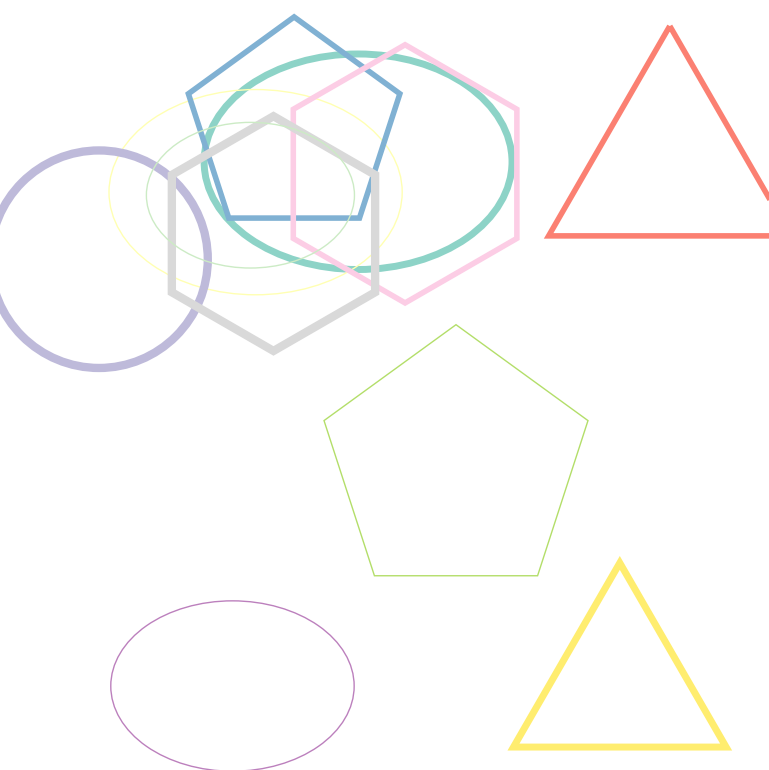[{"shape": "oval", "thickness": 2.5, "radius": 1.0, "center": [0.465, 0.79]}, {"shape": "oval", "thickness": 0.5, "radius": 0.95, "center": [0.332, 0.75]}, {"shape": "circle", "thickness": 3, "radius": 0.71, "center": [0.129, 0.663]}, {"shape": "triangle", "thickness": 2, "radius": 0.91, "center": [0.87, 0.784]}, {"shape": "pentagon", "thickness": 2, "radius": 0.72, "center": [0.382, 0.834]}, {"shape": "pentagon", "thickness": 0.5, "radius": 0.9, "center": [0.592, 0.398]}, {"shape": "hexagon", "thickness": 2, "radius": 0.84, "center": [0.526, 0.774]}, {"shape": "hexagon", "thickness": 3, "radius": 0.76, "center": [0.355, 0.697]}, {"shape": "oval", "thickness": 0.5, "radius": 0.79, "center": [0.302, 0.109]}, {"shape": "oval", "thickness": 0.5, "radius": 0.68, "center": [0.325, 0.746]}, {"shape": "triangle", "thickness": 2.5, "radius": 0.8, "center": [0.805, 0.11]}]